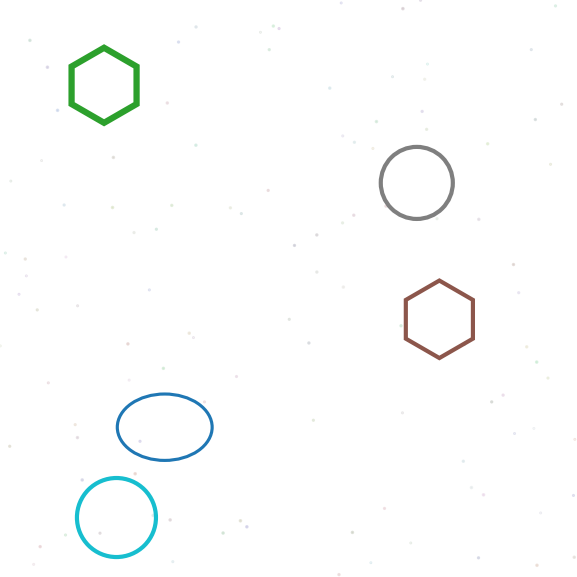[{"shape": "oval", "thickness": 1.5, "radius": 0.41, "center": [0.285, 0.259]}, {"shape": "hexagon", "thickness": 3, "radius": 0.32, "center": [0.18, 0.851]}, {"shape": "hexagon", "thickness": 2, "radius": 0.34, "center": [0.761, 0.446]}, {"shape": "circle", "thickness": 2, "radius": 0.31, "center": [0.722, 0.682]}, {"shape": "circle", "thickness": 2, "radius": 0.34, "center": [0.202, 0.103]}]